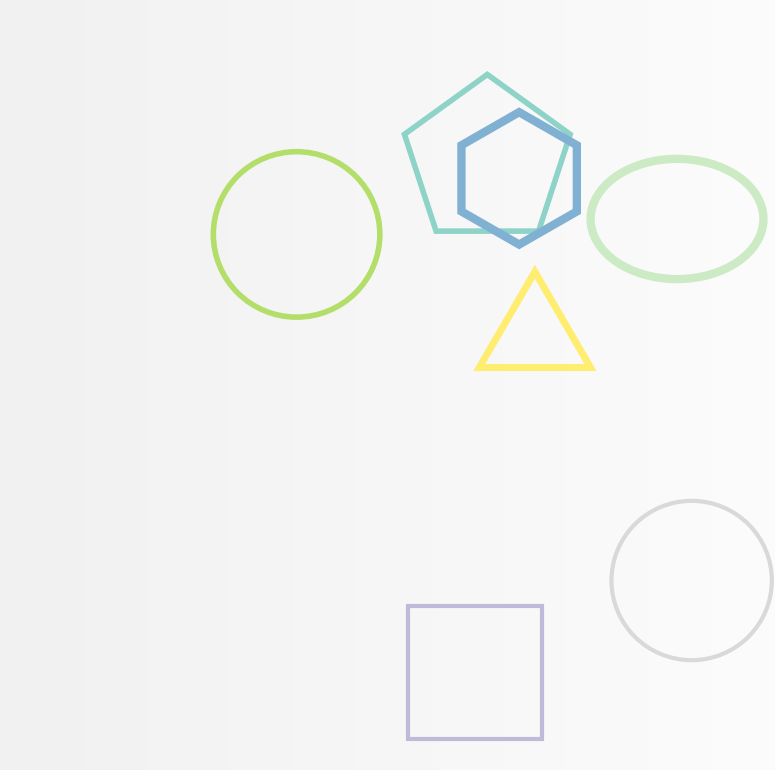[{"shape": "pentagon", "thickness": 2, "radius": 0.56, "center": [0.629, 0.791]}, {"shape": "square", "thickness": 1.5, "radius": 0.43, "center": [0.613, 0.126]}, {"shape": "hexagon", "thickness": 3, "radius": 0.43, "center": [0.67, 0.768]}, {"shape": "circle", "thickness": 2, "radius": 0.54, "center": [0.383, 0.696]}, {"shape": "circle", "thickness": 1.5, "radius": 0.52, "center": [0.892, 0.246]}, {"shape": "oval", "thickness": 3, "radius": 0.56, "center": [0.874, 0.716]}, {"shape": "triangle", "thickness": 2.5, "radius": 0.41, "center": [0.69, 0.564]}]